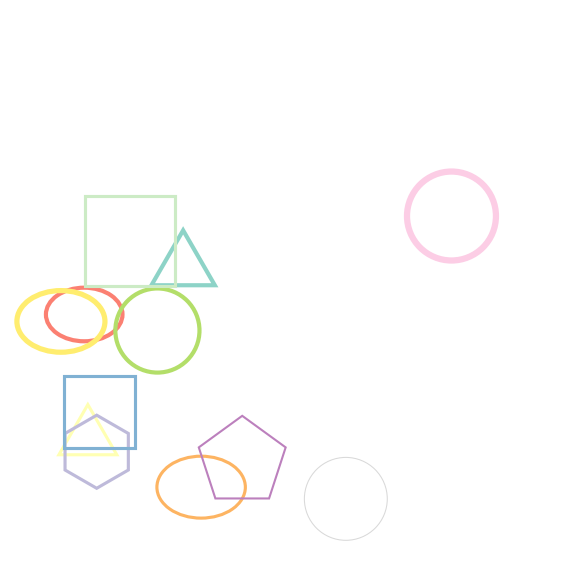[{"shape": "triangle", "thickness": 2, "radius": 0.32, "center": [0.317, 0.537]}, {"shape": "triangle", "thickness": 1.5, "radius": 0.29, "center": [0.152, 0.241]}, {"shape": "hexagon", "thickness": 1.5, "radius": 0.32, "center": [0.167, 0.217]}, {"shape": "oval", "thickness": 2, "radius": 0.33, "center": [0.146, 0.455]}, {"shape": "square", "thickness": 1.5, "radius": 0.31, "center": [0.172, 0.286]}, {"shape": "oval", "thickness": 1.5, "radius": 0.38, "center": [0.348, 0.156]}, {"shape": "circle", "thickness": 2, "radius": 0.36, "center": [0.273, 0.427]}, {"shape": "circle", "thickness": 3, "radius": 0.39, "center": [0.782, 0.625]}, {"shape": "circle", "thickness": 0.5, "radius": 0.36, "center": [0.599, 0.135]}, {"shape": "pentagon", "thickness": 1, "radius": 0.4, "center": [0.419, 0.2]}, {"shape": "square", "thickness": 1.5, "radius": 0.39, "center": [0.225, 0.582]}, {"shape": "oval", "thickness": 2.5, "radius": 0.38, "center": [0.105, 0.443]}]